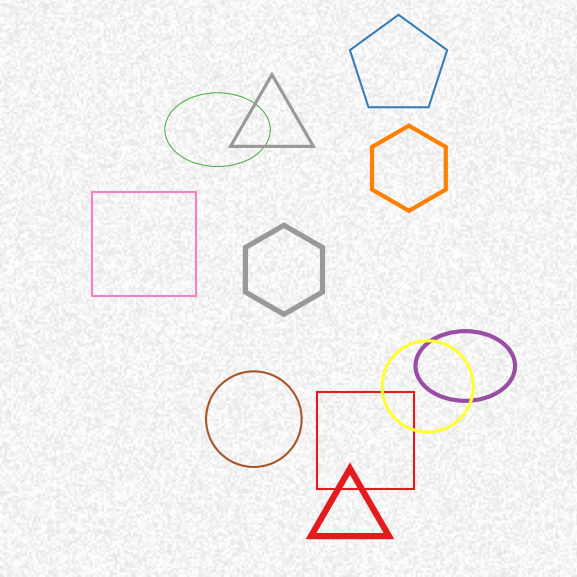[{"shape": "square", "thickness": 1, "radius": 0.42, "center": [0.633, 0.236]}, {"shape": "triangle", "thickness": 3, "radius": 0.39, "center": [0.606, 0.11]}, {"shape": "pentagon", "thickness": 1, "radius": 0.44, "center": [0.69, 0.885]}, {"shape": "oval", "thickness": 0.5, "radius": 0.46, "center": [0.377, 0.775]}, {"shape": "oval", "thickness": 2, "radius": 0.43, "center": [0.806, 0.365]}, {"shape": "hexagon", "thickness": 2, "radius": 0.37, "center": [0.708, 0.708]}, {"shape": "circle", "thickness": 1.5, "radius": 0.4, "center": [0.741, 0.33]}, {"shape": "circle", "thickness": 1, "radius": 0.41, "center": [0.44, 0.273]}, {"shape": "square", "thickness": 1, "radius": 0.45, "center": [0.25, 0.577]}, {"shape": "hexagon", "thickness": 2.5, "radius": 0.39, "center": [0.492, 0.532]}, {"shape": "triangle", "thickness": 1.5, "radius": 0.41, "center": [0.471, 0.787]}]